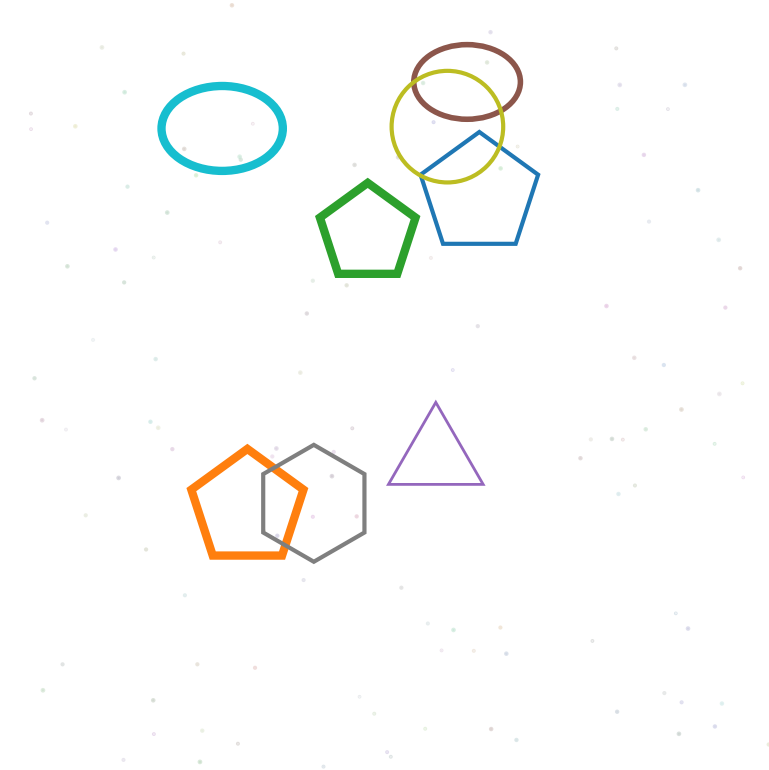[{"shape": "pentagon", "thickness": 1.5, "radius": 0.4, "center": [0.623, 0.748]}, {"shape": "pentagon", "thickness": 3, "radius": 0.38, "center": [0.321, 0.34]}, {"shape": "pentagon", "thickness": 3, "radius": 0.33, "center": [0.478, 0.697]}, {"shape": "triangle", "thickness": 1, "radius": 0.36, "center": [0.566, 0.406]}, {"shape": "oval", "thickness": 2, "radius": 0.35, "center": [0.607, 0.894]}, {"shape": "hexagon", "thickness": 1.5, "radius": 0.38, "center": [0.408, 0.346]}, {"shape": "circle", "thickness": 1.5, "radius": 0.36, "center": [0.581, 0.836]}, {"shape": "oval", "thickness": 3, "radius": 0.39, "center": [0.289, 0.833]}]